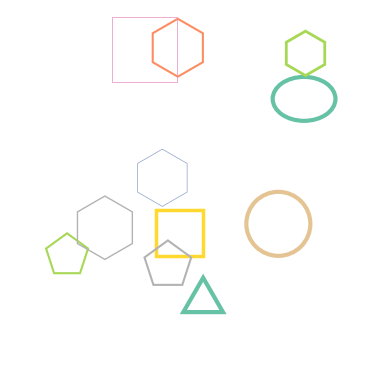[{"shape": "oval", "thickness": 3, "radius": 0.41, "center": [0.79, 0.743]}, {"shape": "triangle", "thickness": 3, "radius": 0.3, "center": [0.528, 0.219]}, {"shape": "hexagon", "thickness": 1.5, "radius": 0.38, "center": [0.462, 0.876]}, {"shape": "hexagon", "thickness": 0.5, "radius": 0.37, "center": [0.422, 0.538]}, {"shape": "square", "thickness": 0.5, "radius": 0.42, "center": [0.376, 0.87]}, {"shape": "pentagon", "thickness": 1.5, "radius": 0.29, "center": [0.174, 0.337]}, {"shape": "hexagon", "thickness": 2, "radius": 0.29, "center": [0.794, 0.861]}, {"shape": "square", "thickness": 2.5, "radius": 0.3, "center": [0.466, 0.394]}, {"shape": "circle", "thickness": 3, "radius": 0.42, "center": [0.723, 0.419]}, {"shape": "pentagon", "thickness": 1.5, "radius": 0.32, "center": [0.436, 0.312]}, {"shape": "hexagon", "thickness": 1, "radius": 0.41, "center": [0.272, 0.408]}]